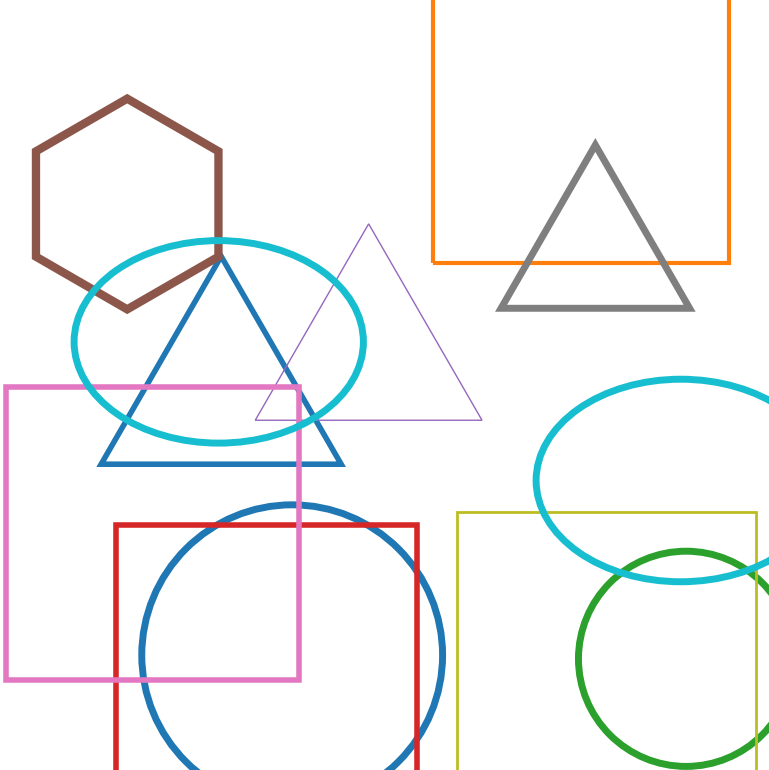[{"shape": "circle", "thickness": 2.5, "radius": 0.98, "center": [0.379, 0.149]}, {"shape": "triangle", "thickness": 2, "radius": 0.9, "center": [0.287, 0.487]}, {"shape": "square", "thickness": 1.5, "radius": 0.96, "center": [0.755, 0.85]}, {"shape": "circle", "thickness": 2.5, "radius": 0.7, "center": [0.891, 0.144]}, {"shape": "square", "thickness": 2, "radius": 0.98, "center": [0.346, 0.122]}, {"shape": "triangle", "thickness": 0.5, "radius": 0.85, "center": [0.479, 0.539]}, {"shape": "hexagon", "thickness": 3, "radius": 0.68, "center": [0.165, 0.735]}, {"shape": "square", "thickness": 2, "radius": 0.95, "center": [0.198, 0.307]}, {"shape": "triangle", "thickness": 2.5, "radius": 0.71, "center": [0.773, 0.67]}, {"shape": "square", "thickness": 1, "radius": 0.97, "center": [0.788, 0.141]}, {"shape": "oval", "thickness": 2.5, "radius": 0.94, "center": [0.884, 0.376]}, {"shape": "oval", "thickness": 2.5, "radius": 0.94, "center": [0.284, 0.556]}]